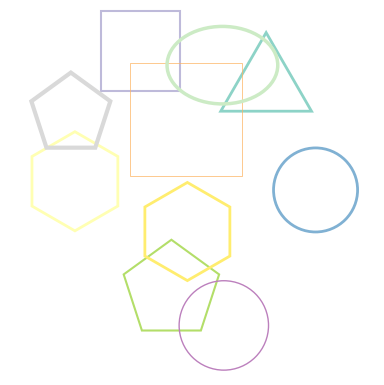[{"shape": "triangle", "thickness": 2, "radius": 0.68, "center": [0.691, 0.779]}, {"shape": "hexagon", "thickness": 2, "radius": 0.64, "center": [0.195, 0.529]}, {"shape": "square", "thickness": 1.5, "radius": 0.52, "center": [0.365, 0.867]}, {"shape": "circle", "thickness": 2, "radius": 0.55, "center": [0.82, 0.507]}, {"shape": "square", "thickness": 0.5, "radius": 0.73, "center": [0.484, 0.689]}, {"shape": "pentagon", "thickness": 1.5, "radius": 0.65, "center": [0.445, 0.247]}, {"shape": "pentagon", "thickness": 3, "radius": 0.54, "center": [0.184, 0.704]}, {"shape": "circle", "thickness": 1, "radius": 0.58, "center": [0.581, 0.155]}, {"shape": "oval", "thickness": 2.5, "radius": 0.72, "center": [0.578, 0.831]}, {"shape": "hexagon", "thickness": 2, "radius": 0.64, "center": [0.487, 0.399]}]